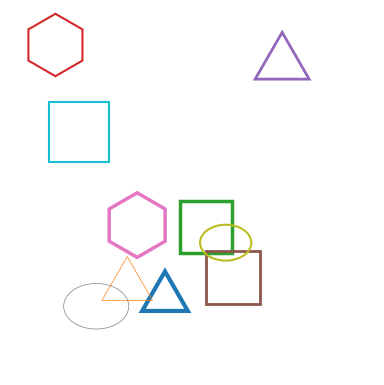[{"shape": "triangle", "thickness": 3, "radius": 0.34, "center": [0.428, 0.227]}, {"shape": "triangle", "thickness": 0.5, "radius": 0.38, "center": [0.33, 0.258]}, {"shape": "square", "thickness": 2.5, "radius": 0.34, "center": [0.535, 0.409]}, {"shape": "hexagon", "thickness": 1.5, "radius": 0.41, "center": [0.144, 0.883]}, {"shape": "triangle", "thickness": 2, "radius": 0.4, "center": [0.733, 0.835]}, {"shape": "square", "thickness": 2, "radius": 0.35, "center": [0.606, 0.279]}, {"shape": "hexagon", "thickness": 2.5, "radius": 0.42, "center": [0.356, 0.415]}, {"shape": "oval", "thickness": 0.5, "radius": 0.42, "center": [0.25, 0.205]}, {"shape": "oval", "thickness": 1.5, "radius": 0.33, "center": [0.586, 0.37]}, {"shape": "square", "thickness": 1.5, "radius": 0.39, "center": [0.205, 0.657]}]